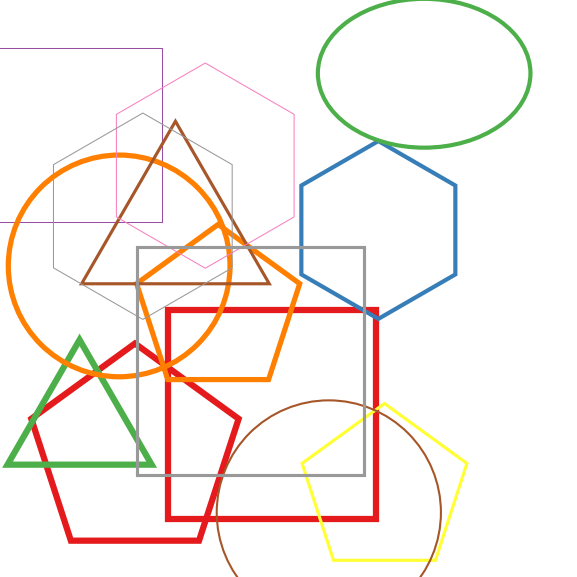[{"shape": "pentagon", "thickness": 3, "radius": 0.94, "center": [0.234, 0.216]}, {"shape": "square", "thickness": 3, "radius": 0.9, "center": [0.471, 0.281]}, {"shape": "hexagon", "thickness": 2, "radius": 0.77, "center": [0.655, 0.601]}, {"shape": "oval", "thickness": 2, "radius": 0.92, "center": [0.734, 0.872]}, {"shape": "triangle", "thickness": 3, "radius": 0.72, "center": [0.138, 0.267]}, {"shape": "square", "thickness": 0.5, "radius": 0.75, "center": [0.13, 0.765]}, {"shape": "circle", "thickness": 2.5, "radius": 0.96, "center": [0.206, 0.539]}, {"shape": "pentagon", "thickness": 2.5, "radius": 0.74, "center": [0.378, 0.462]}, {"shape": "pentagon", "thickness": 1.5, "radius": 0.75, "center": [0.666, 0.15]}, {"shape": "circle", "thickness": 1, "radius": 0.97, "center": [0.569, 0.112]}, {"shape": "triangle", "thickness": 1.5, "radius": 0.94, "center": [0.304, 0.602]}, {"shape": "hexagon", "thickness": 0.5, "radius": 0.89, "center": [0.355, 0.712]}, {"shape": "hexagon", "thickness": 0.5, "radius": 0.89, "center": [0.247, 0.625]}, {"shape": "square", "thickness": 1.5, "radius": 0.98, "center": [0.434, 0.374]}]